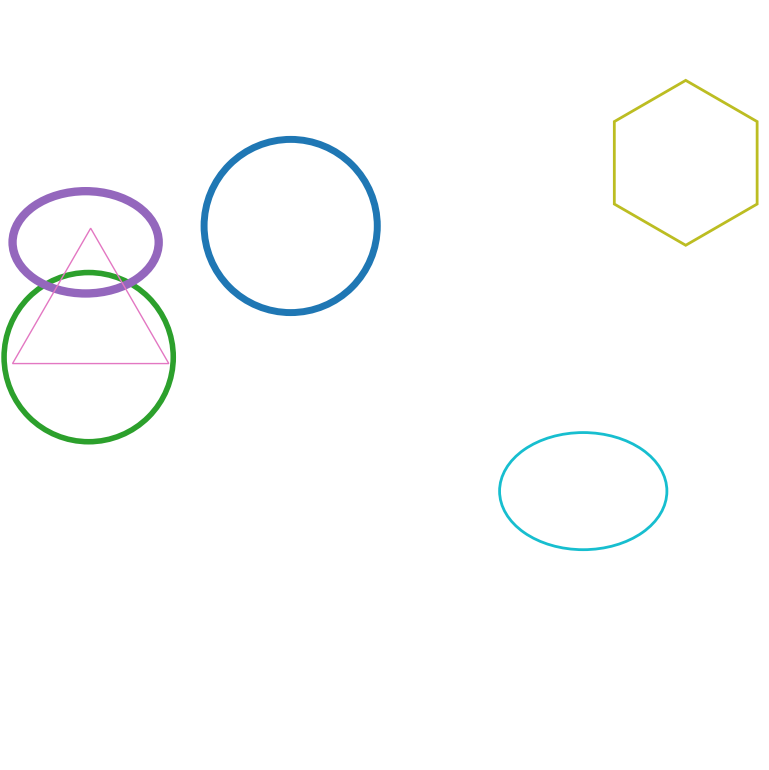[{"shape": "circle", "thickness": 2.5, "radius": 0.56, "center": [0.378, 0.707]}, {"shape": "circle", "thickness": 2, "radius": 0.55, "center": [0.115, 0.536]}, {"shape": "oval", "thickness": 3, "radius": 0.47, "center": [0.111, 0.685]}, {"shape": "triangle", "thickness": 0.5, "radius": 0.59, "center": [0.118, 0.586]}, {"shape": "hexagon", "thickness": 1, "radius": 0.54, "center": [0.891, 0.789]}, {"shape": "oval", "thickness": 1, "radius": 0.54, "center": [0.757, 0.362]}]